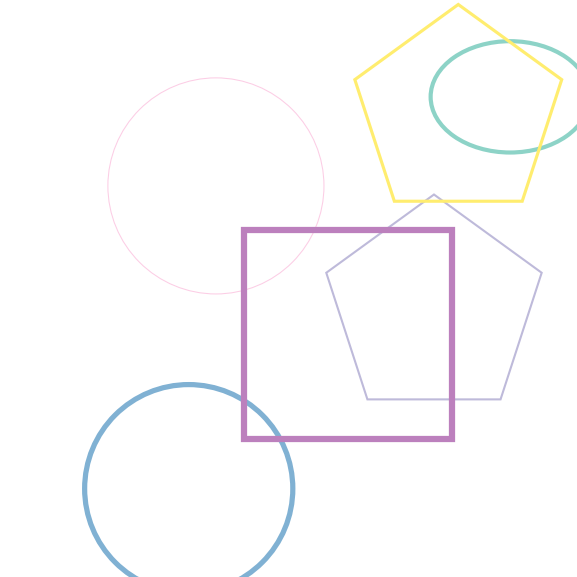[{"shape": "oval", "thickness": 2, "radius": 0.69, "center": [0.883, 0.831]}, {"shape": "pentagon", "thickness": 1, "radius": 0.98, "center": [0.751, 0.466]}, {"shape": "circle", "thickness": 2.5, "radius": 0.9, "center": [0.327, 0.153]}, {"shape": "circle", "thickness": 0.5, "radius": 0.94, "center": [0.374, 0.677]}, {"shape": "square", "thickness": 3, "radius": 0.9, "center": [0.603, 0.42]}, {"shape": "pentagon", "thickness": 1.5, "radius": 0.94, "center": [0.794, 0.803]}]